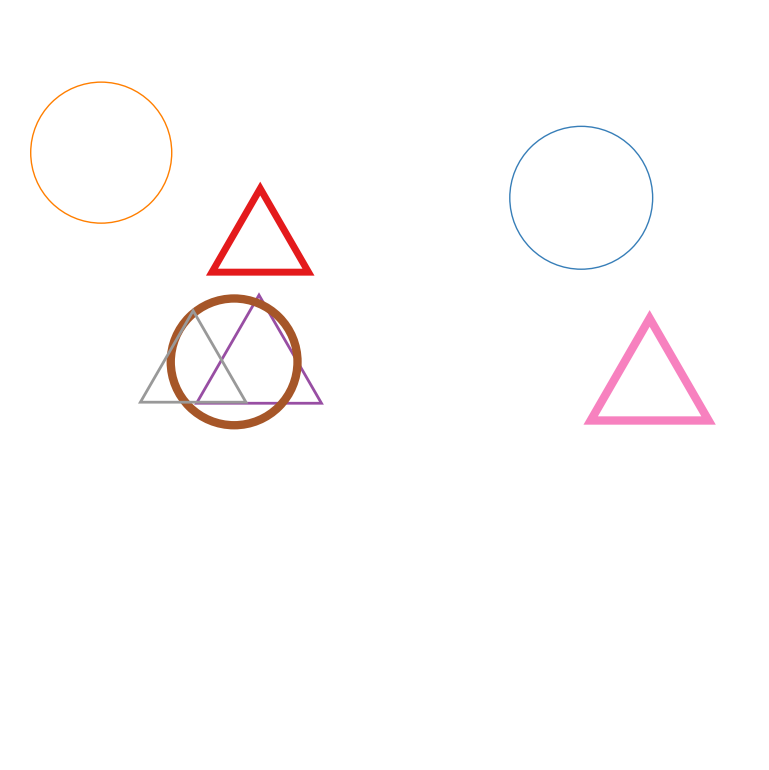[{"shape": "triangle", "thickness": 2.5, "radius": 0.36, "center": [0.338, 0.683]}, {"shape": "circle", "thickness": 0.5, "radius": 0.46, "center": [0.755, 0.743]}, {"shape": "triangle", "thickness": 1, "radius": 0.47, "center": [0.336, 0.523]}, {"shape": "circle", "thickness": 0.5, "radius": 0.46, "center": [0.131, 0.802]}, {"shape": "circle", "thickness": 3, "radius": 0.41, "center": [0.304, 0.53]}, {"shape": "triangle", "thickness": 3, "radius": 0.44, "center": [0.844, 0.498]}, {"shape": "triangle", "thickness": 1, "radius": 0.4, "center": [0.251, 0.517]}]